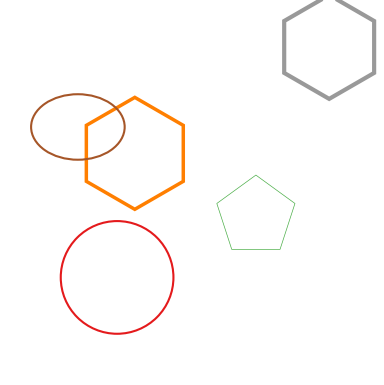[{"shape": "circle", "thickness": 1.5, "radius": 0.73, "center": [0.304, 0.279]}, {"shape": "pentagon", "thickness": 0.5, "radius": 0.53, "center": [0.665, 0.439]}, {"shape": "hexagon", "thickness": 2.5, "radius": 0.73, "center": [0.35, 0.602]}, {"shape": "oval", "thickness": 1.5, "radius": 0.61, "center": [0.202, 0.67]}, {"shape": "hexagon", "thickness": 3, "radius": 0.67, "center": [0.855, 0.878]}]